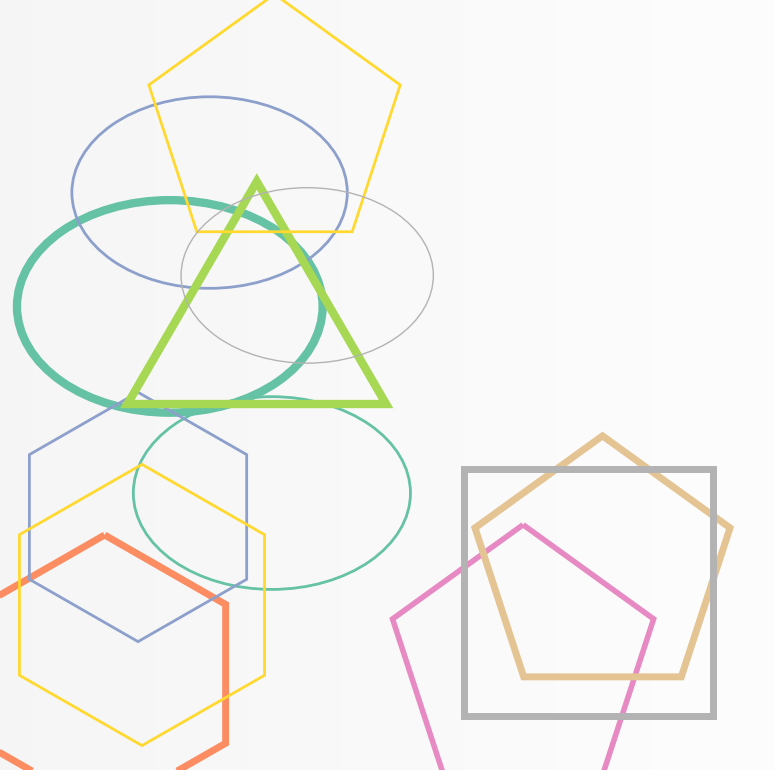[{"shape": "oval", "thickness": 3, "radius": 0.99, "center": [0.219, 0.602]}, {"shape": "oval", "thickness": 1, "radius": 0.89, "center": [0.351, 0.36]}, {"shape": "hexagon", "thickness": 2.5, "radius": 0.9, "center": [0.135, 0.125]}, {"shape": "oval", "thickness": 1, "radius": 0.89, "center": [0.27, 0.75]}, {"shape": "hexagon", "thickness": 1, "radius": 0.81, "center": [0.178, 0.329]}, {"shape": "pentagon", "thickness": 2, "radius": 0.89, "center": [0.675, 0.141]}, {"shape": "triangle", "thickness": 3, "radius": 0.96, "center": [0.331, 0.572]}, {"shape": "hexagon", "thickness": 1, "radius": 0.91, "center": [0.183, 0.214]}, {"shape": "pentagon", "thickness": 1, "radius": 0.85, "center": [0.354, 0.837]}, {"shape": "pentagon", "thickness": 2.5, "radius": 0.87, "center": [0.777, 0.261]}, {"shape": "square", "thickness": 2.5, "radius": 0.8, "center": [0.759, 0.23]}, {"shape": "oval", "thickness": 0.5, "radius": 0.81, "center": [0.396, 0.642]}]